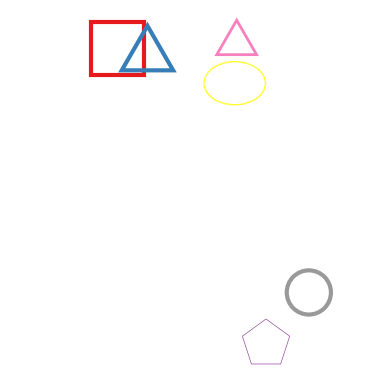[{"shape": "square", "thickness": 3, "radius": 0.34, "center": [0.306, 0.875]}, {"shape": "triangle", "thickness": 3, "radius": 0.39, "center": [0.383, 0.856]}, {"shape": "pentagon", "thickness": 0.5, "radius": 0.32, "center": [0.691, 0.107]}, {"shape": "oval", "thickness": 1, "radius": 0.4, "center": [0.61, 0.784]}, {"shape": "triangle", "thickness": 2, "radius": 0.3, "center": [0.615, 0.888]}, {"shape": "circle", "thickness": 3, "radius": 0.29, "center": [0.802, 0.24]}]